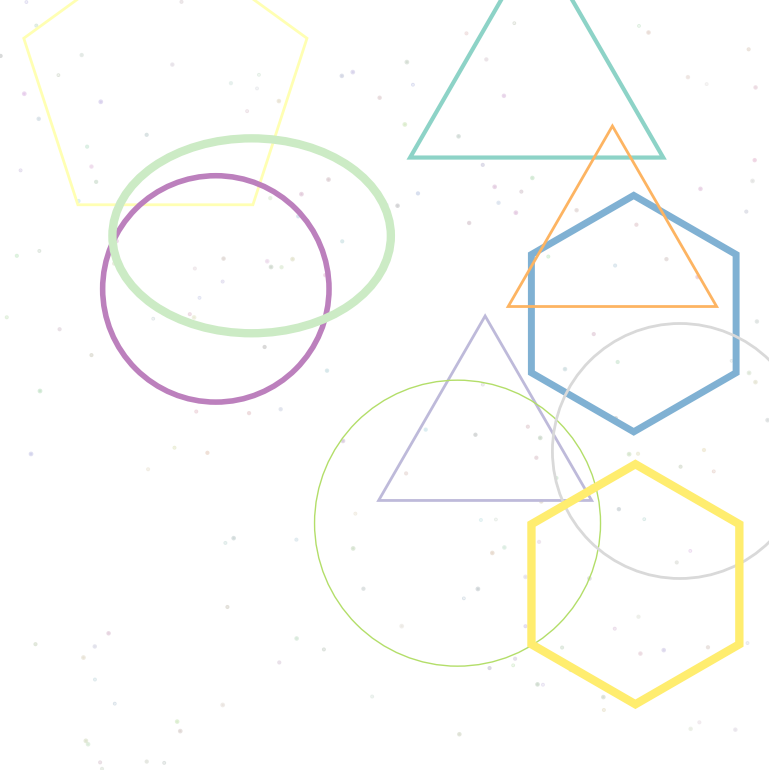[{"shape": "triangle", "thickness": 1.5, "radius": 0.95, "center": [0.697, 0.89]}, {"shape": "pentagon", "thickness": 1, "radius": 0.97, "center": [0.215, 0.891]}, {"shape": "triangle", "thickness": 1, "radius": 0.8, "center": [0.63, 0.43]}, {"shape": "hexagon", "thickness": 2.5, "radius": 0.77, "center": [0.823, 0.593]}, {"shape": "triangle", "thickness": 1, "radius": 0.78, "center": [0.795, 0.68]}, {"shape": "circle", "thickness": 0.5, "radius": 0.93, "center": [0.594, 0.321]}, {"shape": "circle", "thickness": 1, "radius": 0.83, "center": [0.883, 0.414]}, {"shape": "circle", "thickness": 2, "radius": 0.73, "center": [0.28, 0.625]}, {"shape": "oval", "thickness": 3, "radius": 0.9, "center": [0.327, 0.694]}, {"shape": "hexagon", "thickness": 3, "radius": 0.78, "center": [0.825, 0.241]}]